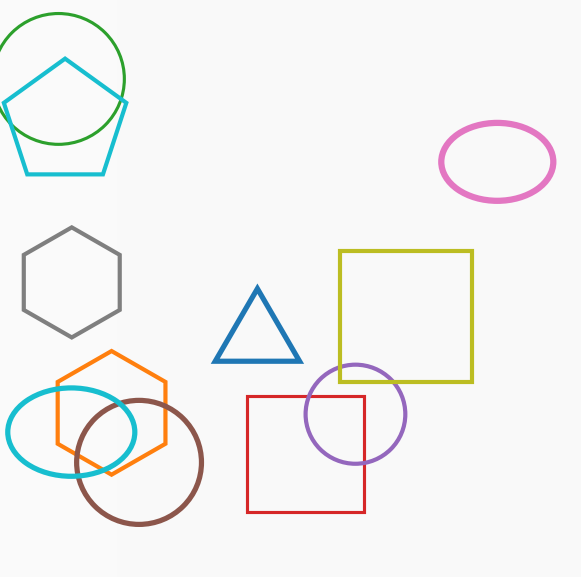[{"shape": "triangle", "thickness": 2.5, "radius": 0.42, "center": [0.443, 0.416]}, {"shape": "hexagon", "thickness": 2, "radius": 0.54, "center": [0.192, 0.284]}, {"shape": "circle", "thickness": 1.5, "radius": 0.57, "center": [0.101, 0.862]}, {"shape": "square", "thickness": 1.5, "radius": 0.5, "center": [0.525, 0.213]}, {"shape": "circle", "thickness": 2, "radius": 0.43, "center": [0.612, 0.282]}, {"shape": "circle", "thickness": 2.5, "radius": 0.54, "center": [0.239, 0.198]}, {"shape": "oval", "thickness": 3, "radius": 0.48, "center": [0.856, 0.719]}, {"shape": "hexagon", "thickness": 2, "radius": 0.48, "center": [0.123, 0.51]}, {"shape": "square", "thickness": 2, "radius": 0.57, "center": [0.699, 0.451]}, {"shape": "oval", "thickness": 2.5, "radius": 0.55, "center": [0.123, 0.251]}, {"shape": "pentagon", "thickness": 2, "radius": 0.55, "center": [0.112, 0.787]}]